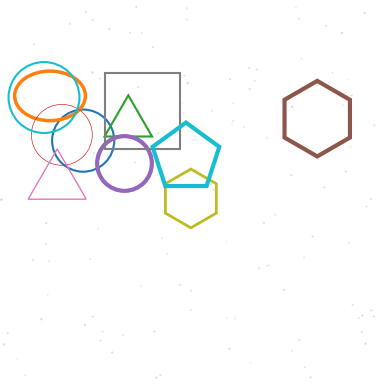[{"shape": "circle", "thickness": 1.5, "radius": 0.4, "center": [0.216, 0.635]}, {"shape": "oval", "thickness": 2.5, "radius": 0.46, "center": [0.13, 0.751]}, {"shape": "triangle", "thickness": 1.5, "radius": 0.36, "center": [0.333, 0.681]}, {"shape": "circle", "thickness": 0.5, "radius": 0.4, "center": [0.161, 0.65]}, {"shape": "circle", "thickness": 3, "radius": 0.36, "center": [0.323, 0.575]}, {"shape": "hexagon", "thickness": 3, "radius": 0.49, "center": [0.824, 0.692]}, {"shape": "triangle", "thickness": 1, "radius": 0.44, "center": [0.149, 0.526]}, {"shape": "square", "thickness": 1.5, "radius": 0.49, "center": [0.37, 0.712]}, {"shape": "hexagon", "thickness": 2, "radius": 0.38, "center": [0.496, 0.485]}, {"shape": "pentagon", "thickness": 3, "radius": 0.46, "center": [0.483, 0.59]}, {"shape": "circle", "thickness": 1.5, "radius": 0.46, "center": [0.114, 0.747]}]